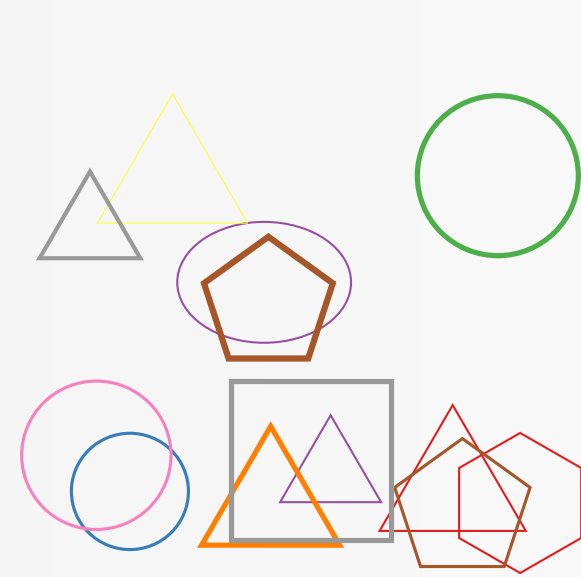[{"shape": "triangle", "thickness": 1, "radius": 0.73, "center": [0.779, 0.152]}, {"shape": "hexagon", "thickness": 1, "radius": 0.61, "center": [0.895, 0.128]}, {"shape": "circle", "thickness": 1.5, "radius": 0.5, "center": [0.224, 0.148]}, {"shape": "circle", "thickness": 2.5, "radius": 0.69, "center": [0.857, 0.695]}, {"shape": "oval", "thickness": 1, "radius": 0.75, "center": [0.454, 0.51]}, {"shape": "triangle", "thickness": 1, "radius": 0.5, "center": [0.569, 0.18]}, {"shape": "triangle", "thickness": 2.5, "radius": 0.69, "center": [0.466, 0.124]}, {"shape": "triangle", "thickness": 0.5, "radius": 0.75, "center": [0.297, 0.687]}, {"shape": "pentagon", "thickness": 3, "radius": 0.58, "center": [0.462, 0.473]}, {"shape": "pentagon", "thickness": 1.5, "radius": 0.61, "center": [0.796, 0.117]}, {"shape": "circle", "thickness": 1.5, "radius": 0.64, "center": [0.166, 0.211]}, {"shape": "triangle", "thickness": 2, "radius": 0.5, "center": [0.155, 0.602]}, {"shape": "square", "thickness": 2.5, "radius": 0.69, "center": [0.535, 0.202]}]